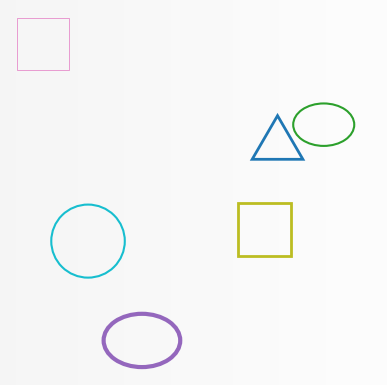[{"shape": "triangle", "thickness": 2, "radius": 0.38, "center": [0.716, 0.624]}, {"shape": "oval", "thickness": 1.5, "radius": 0.39, "center": [0.835, 0.676]}, {"shape": "oval", "thickness": 3, "radius": 0.49, "center": [0.366, 0.116]}, {"shape": "square", "thickness": 0.5, "radius": 0.34, "center": [0.112, 0.885]}, {"shape": "square", "thickness": 2, "radius": 0.34, "center": [0.682, 0.404]}, {"shape": "circle", "thickness": 1.5, "radius": 0.47, "center": [0.227, 0.374]}]